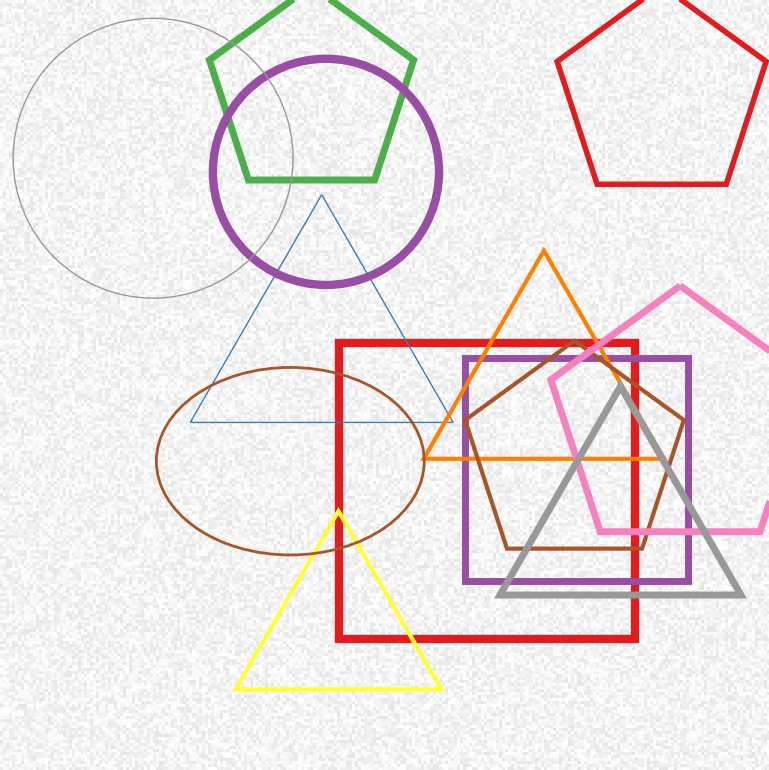[{"shape": "pentagon", "thickness": 2, "radius": 0.71, "center": [0.859, 0.876]}, {"shape": "square", "thickness": 3, "radius": 0.96, "center": [0.632, 0.362]}, {"shape": "triangle", "thickness": 0.5, "radius": 0.99, "center": [0.418, 0.55]}, {"shape": "pentagon", "thickness": 2.5, "radius": 0.7, "center": [0.405, 0.879]}, {"shape": "circle", "thickness": 3, "radius": 0.73, "center": [0.423, 0.777]}, {"shape": "square", "thickness": 2.5, "radius": 0.73, "center": [0.749, 0.39]}, {"shape": "triangle", "thickness": 1.5, "radius": 0.9, "center": [0.706, 0.494]}, {"shape": "triangle", "thickness": 1.5, "radius": 0.77, "center": [0.44, 0.182]}, {"shape": "pentagon", "thickness": 1.5, "radius": 0.75, "center": [0.746, 0.408]}, {"shape": "oval", "thickness": 1, "radius": 0.87, "center": [0.377, 0.401]}, {"shape": "pentagon", "thickness": 2.5, "radius": 0.88, "center": [0.883, 0.452]}, {"shape": "triangle", "thickness": 2.5, "radius": 0.9, "center": [0.806, 0.318]}, {"shape": "circle", "thickness": 0.5, "radius": 0.91, "center": [0.199, 0.795]}]